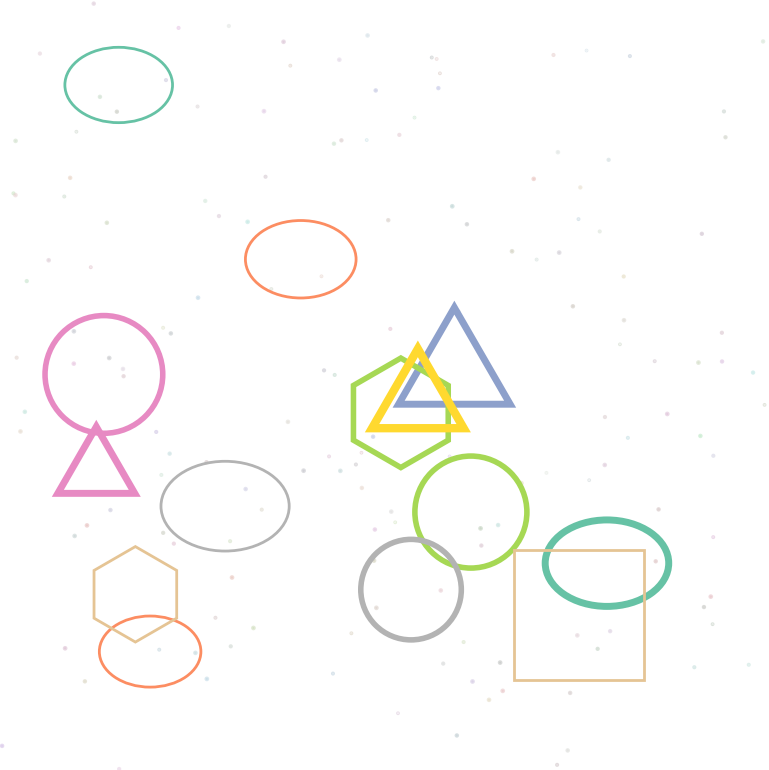[{"shape": "oval", "thickness": 1, "radius": 0.35, "center": [0.154, 0.89]}, {"shape": "oval", "thickness": 2.5, "radius": 0.4, "center": [0.788, 0.269]}, {"shape": "oval", "thickness": 1, "radius": 0.33, "center": [0.195, 0.154]}, {"shape": "oval", "thickness": 1, "radius": 0.36, "center": [0.391, 0.663]}, {"shape": "triangle", "thickness": 2.5, "radius": 0.42, "center": [0.59, 0.517]}, {"shape": "triangle", "thickness": 2.5, "radius": 0.29, "center": [0.125, 0.388]}, {"shape": "circle", "thickness": 2, "radius": 0.38, "center": [0.135, 0.514]}, {"shape": "hexagon", "thickness": 2, "radius": 0.36, "center": [0.521, 0.464]}, {"shape": "circle", "thickness": 2, "radius": 0.36, "center": [0.612, 0.335]}, {"shape": "triangle", "thickness": 3, "radius": 0.34, "center": [0.543, 0.478]}, {"shape": "square", "thickness": 1, "radius": 0.42, "center": [0.752, 0.201]}, {"shape": "hexagon", "thickness": 1, "radius": 0.31, "center": [0.176, 0.228]}, {"shape": "circle", "thickness": 2, "radius": 0.33, "center": [0.534, 0.234]}, {"shape": "oval", "thickness": 1, "radius": 0.42, "center": [0.292, 0.343]}]